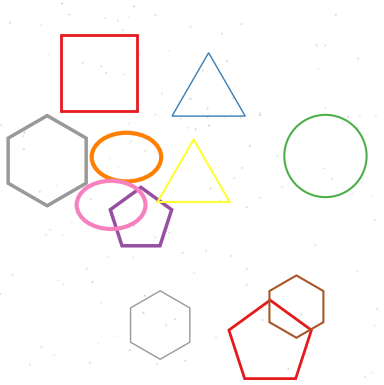[{"shape": "pentagon", "thickness": 2, "radius": 0.56, "center": [0.702, 0.108]}, {"shape": "square", "thickness": 2, "radius": 0.5, "center": [0.257, 0.81]}, {"shape": "triangle", "thickness": 1, "radius": 0.55, "center": [0.542, 0.753]}, {"shape": "circle", "thickness": 1.5, "radius": 0.53, "center": [0.845, 0.595]}, {"shape": "pentagon", "thickness": 2.5, "radius": 0.42, "center": [0.366, 0.429]}, {"shape": "oval", "thickness": 3, "radius": 0.45, "center": [0.328, 0.592]}, {"shape": "triangle", "thickness": 1.5, "radius": 0.54, "center": [0.503, 0.529]}, {"shape": "hexagon", "thickness": 1.5, "radius": 0.4, "center": [0.77, 0.204]}, {"shape": "oval", "thickness": 3, "radius": 0.45, "center": [0.289, 0.468]}, {"shape": "hexagon", "thickness": 2.5, "radius": 0.59, "center": [0.122, 0.583]}, {"shape": "hexagon", "thickness": 1, "radius": 0.44, "center": [0.416, 0.156]}]